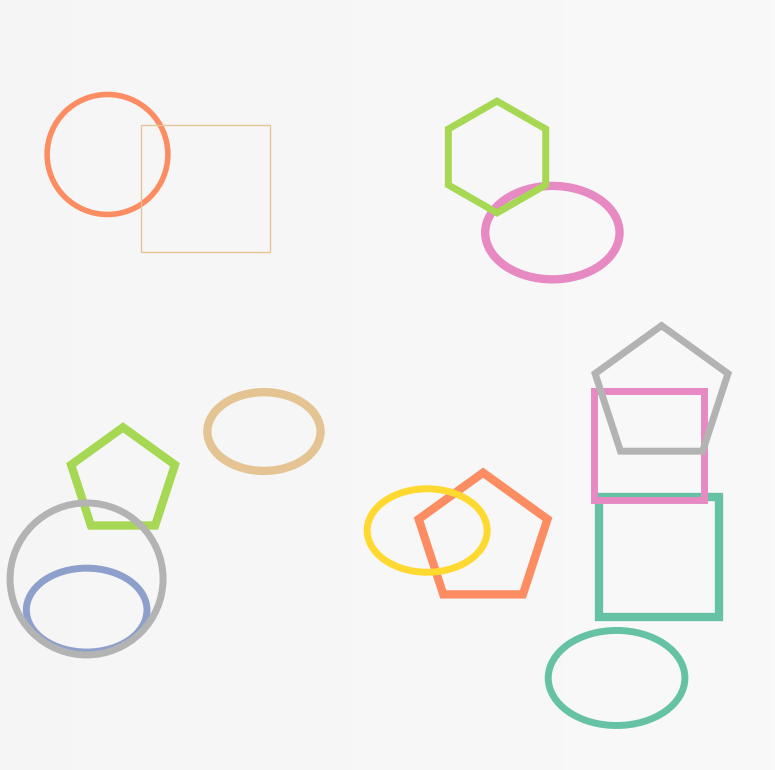[{"shape": "oval", "thickness": 2.5, "radius": 0.44, "center": [0.796, 0.12]}, {"shape": "square", "thickness": 3, "radius": 0.39, "center": [0.85, 0.277]}, {"shape": "circle", "thickness": 2, "radius": 0.39, "center": [0.139, 0.799]}, {"shape": "pentagon", "thickness": 3, "radius": 0.44, "center": [0.623, 0.299]}, {"shape": "oval", "thickness": 2.5, "radius": 0.39, "center": [0.112, 0.208]}, {"shape": "oval", "thickness": 3, "radius": 0.43, "center": [0.713, 0.698]}, {"shape": "square", "thickness": 2.5, "radius": 0.35, "center": [0.837, 0.421]}, {"shape": "hexagon", "thickness": 2.5, "radius": 0.36, "center": [0.641, 0.796]}, {"shape": "pentagon", "thickness": 3, "radius": 0.35, "center": [0.159, 0.375]}, {"shape": "oval", "thickness": 2.5, "radius": 0.39, "center": [0.551, 0.311]}, {"shape": "oval", "thickness": 3, "radius": 0.37, "center": [0.341, 0.44]}, {"shape": "square", "thickness": 0.5, "radius": 0.41, "center": [0.265, 0.755]}, {"shape": "pentagon", "thickness": 2.5, "radius": 0.45, "center": [0.854, 0.487]}, {"shape": "circle", "thickness": 2.5, "radius": 0.49, "center": [0.112, 0.248]}]